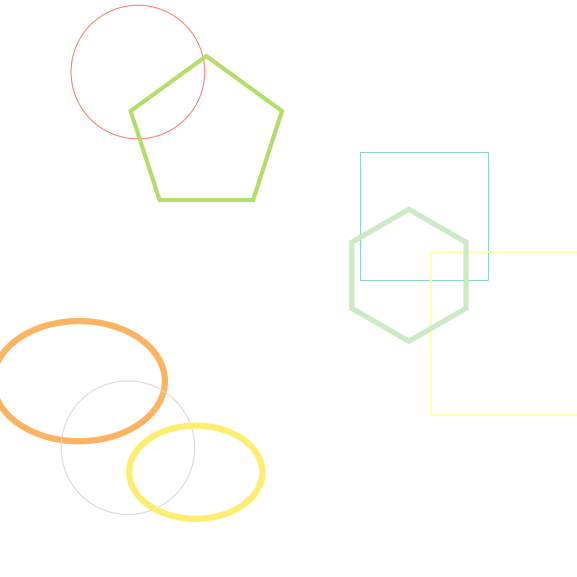[{"shape": "square", "thickness": 0.5, "radius": 0.55, "center": [0.734, 0.624]}, {"shape": "square", "thickness": 1, "radius": 0.71, "center": [0.888, 0.421]}, {"shape": "circle", "thickness": 0.5, "radius": 0.58, "center": [0.239, 0.874]}, {"shape": "oval", "thickness": 3, "radius": 0.74, "center": [0.137, 0.339]}, {"shape": "pentagon", "thickness": 2, "radius": 0.69, "center": [0.357, 0.764]}, {"shape": "circle", "thickness": 0.5, "radius": 0.58, "center": [0.222, 0.224]}, {"shape": "hexagon", "thickness": 2.5, "radius": 0.57, "center": [0.708, 0.522]}, {"shape": "oval", "thickness": 3, "radius": 0.58, "center": [0.339, 0.182]}]